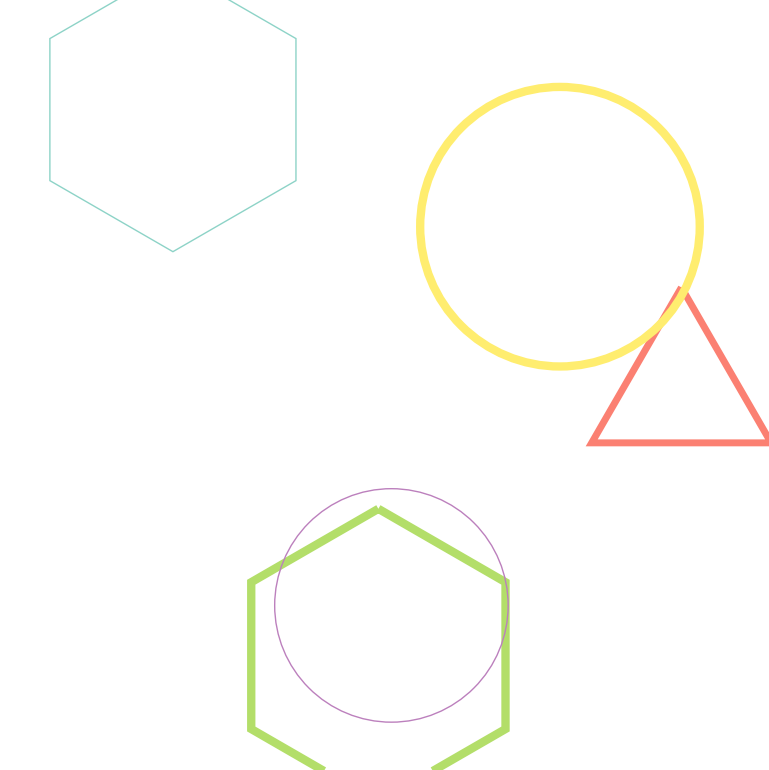[{"shape": "hexagon", "thickness": 0.5, "radius": 0.92, "center": [0.225, 0.858]}, {"shape": "triangle", "thickness": 2.5, "radius": 0.67, "center": [0.885, 0.492]}, {"shape": "hexagon", "thickness": 3, "radius": 0.95, "center": [0.491, 0.149]}, {"shape": "circle", "thickness": 0.5, "radius": 0.76, "center": [0.508, 0.214]}, {"shape": "circle", "thickness": 3, "radius": 0.91, "center": [0.727, 0.706]}]